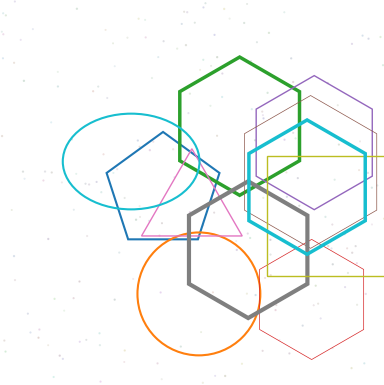[{"shape": "pentagon", "thickness": 1.5, "radius": 0.77, "center": [0.423, 0.503]}, {"shape": "circle", "thickness": 1.5, "radius": 0.8, "center": [0.517, 0.237]}, {"shape": "hexagon", "thickness": 2.5, "radius": 0.9, "center": [0.622, 0.672]}, {"shape": "hexagon", "thickness": 0.5, "radius": 0.78, "center": [0.809, 0.222]}, {"shape": "hexagon", "thickness": 1, "radius": 0.87, "center": [0.816, 0.629]}, {"shape": "hexagon", "thickness": 0.5, "radius": 0.99, "center": [0.807, 0.553]}, {"shape": "triangle", "thickness": 1, "radius": 0.75, "center": [0.498, 0.463]}, {"shape": "hexagon", "thickness": 3, "radius": 0.89, "center": [0.645, 0.352]}, {"shape": "square", "thickness": 1, "radius": 0.78, "center": [0.848, 0.439]}, {"shape": "hexagon", "thickness": 2.5, "radius": 0.87, "center": [0.798, 0.514]}, {"shape": "oval", "thickness": 1.5, "radius": 0.89, "center": [0.341, 0.58]}]